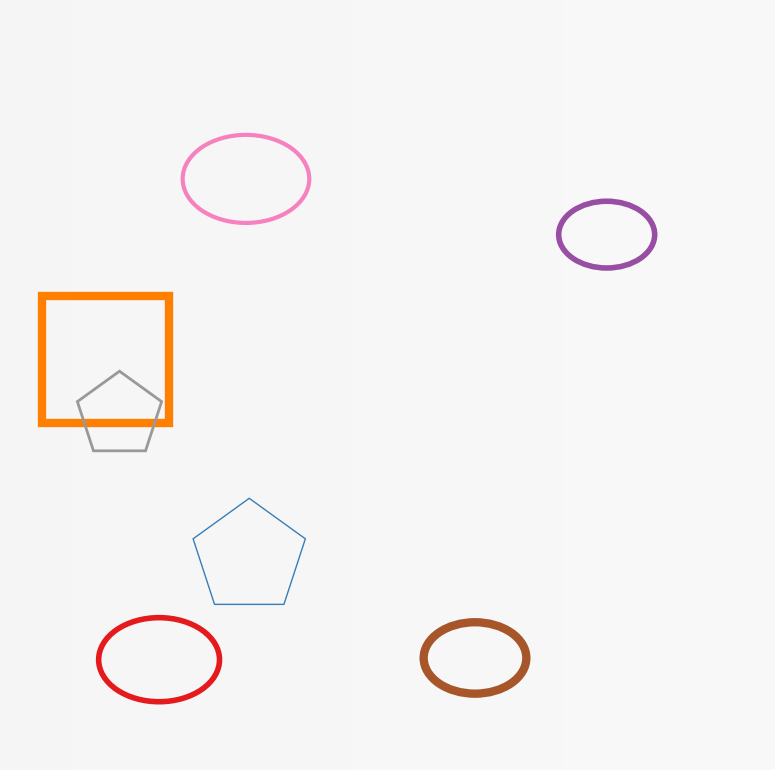[{"shape": "oval", "thickness": 2, "radius": 0.39, "center": [0.205, 0.143]}, {"shape": "pentagon", "thickness": 0.5, "radius": 0.38, "center": [0.322, 0.277]}, {"shape": "oval", "thickness": 2, "radius": 0.31, "center": [0.783, 0.695]}, {"shape": "square", "thickness": 3, "radius": 0.41, "center": [0.136, 0.533]}, {"shape": "oval", "thickness": 3, "radius": 0.33, "center": [0.613, 0.146]}, {"shape": "oval", "thickness": 1.5, "radius": 0.41, "center": [0.317, 0.768]}, {"shape": "pentagon", "thickness": 1, "radius": 0.29, "center": [0.154, 0.461]}]